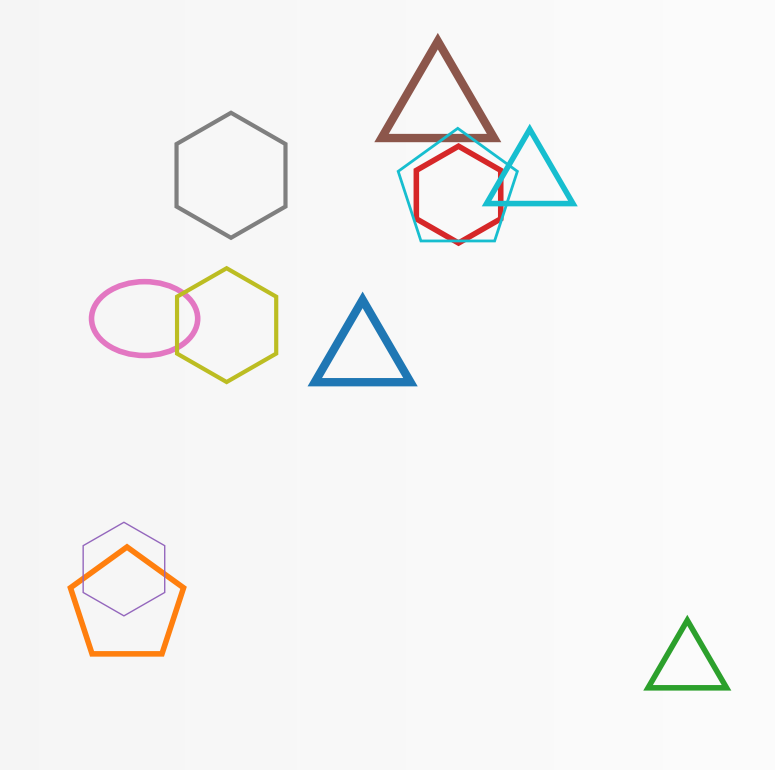[{"shape": "triangle", "thickness": 3, "radius": 0.36, "center": [0.468, 0.539]}, {"shape": "pentagon", "thickness": 2, "radius": 0.38, "center": [0.164, 0.213]}, {"shape": "triangle", "thickness": 2, "radius": 0.29, "center": [0.887, 0.136]}, {"shape": "hexagon", "thickness": 2, "radius": 0.31, "center": [0.592, 0.747]}, {"shape": "hexagon", "thickness": 0.5, "radius": 0.3, "center": [0.16, 0.261]}, {"shape": "triangle", "thickness": 3, "radius": 0.42, "center": [0.565, 0.863]}, {"shape": "oval", "thickness": 2, "radius": 0.34, "center": [0.187, 0.586]}, {"shape": "hexagon", "thickness": 1.5, "radius": 0.41, "center": [0.298, 0.772]}, {"shape": "hexagon", "thickness": 1.5, "radius": 0.37, "center": [0.292, 0.578]}, {"shape": "triangle", "thickness": 2, "radius": 0.32, "center": [0.684, 0.768]}, {"shape": "pentagon", "thickness": 1, "radius": 0.4, "center": [0.591, 0.752]}]